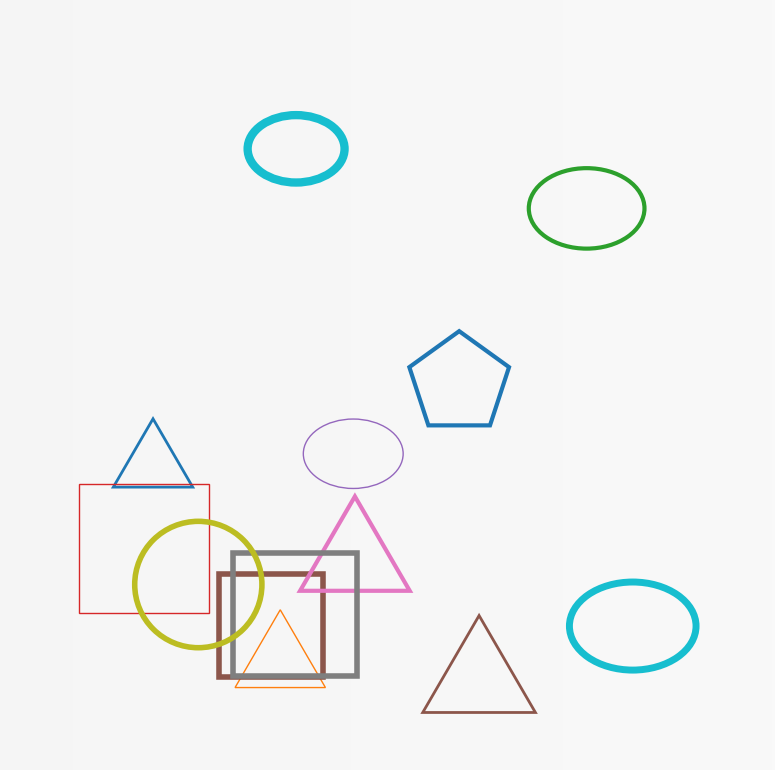[{"shape": "triangle", "thickness": 1, "radius": 0.3, "center": [0.197, 0.397]}, {"shape": "pentagon", "thickness": 1.5, "radius": 0.34, "center": [0.593, 0.502]}, {"shape": "triangle", "thickness": 0.5, "radius": 0.34, "center": [0.362, 0.141]}, {"shape": "oval", "thickness": 1.5, "radius": 0.37, "center": [0.757, 0.729]}, {"shape": "square", "thickness": 0.5, "radius": 0.42, "center": [0.185, 0.287]}, {"shape": "oval", "thickness": 0.5, "radius": 0.32, "center": [0.456, 0.411]}, {"shape": "triangle", "thickness": 1, "radius": 0.42, "center": [0.618, 0.117]}, {"shape": "square", "thickness": 2, "radius": 0.34, "center": [0.35, 0.188]}, {"shape": "triangle", "thickness": 1.5, "radius": 0.41, "center": [0.458, 0.274]}, {"shape": "square", "thickness": 2, "radius": 0.4, "center": [0.38, 0.202]}, {"shape": "circle", "thickness": 2, "radius": 0.41, "center": [0.256, 0.241]}, {"shape": "oval", "thickness": 3, "radius": 0.31, "center": [0.382, 0.807]}, {"shape": "oval", "thickness": 2.5, "radius": 0.41, "center": [0.816, 0.187]}]